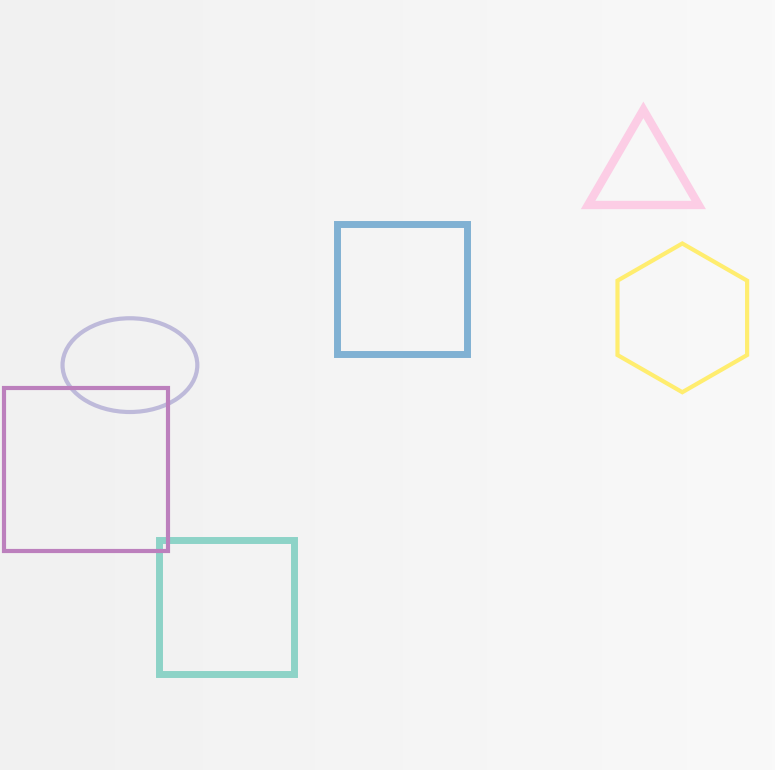[{"shape": "square", "thickness": 2.5, "radius": 0.43, "center": [0.292, 0.212]}, {"shape": "oval", "thickness": 1.5, "radius": 0.43, "center": [0.168, 0.526]}, {"shape": "square", "thickness": 2.5, "radius": 0.42, "center": [0.518, 0.624]}, {"shape": "triangle", "thickness": 3, "radius": 0.41, "center": [0.83, 0.775]}, {"shape": "square", "thickness": 1.5, "radius": 0.53, "center": [0.111, 0.39]}, {"shape": "hexagon", "thickness": 1.5, "radius": 0.48, "center": [0.88, 0.587]}]